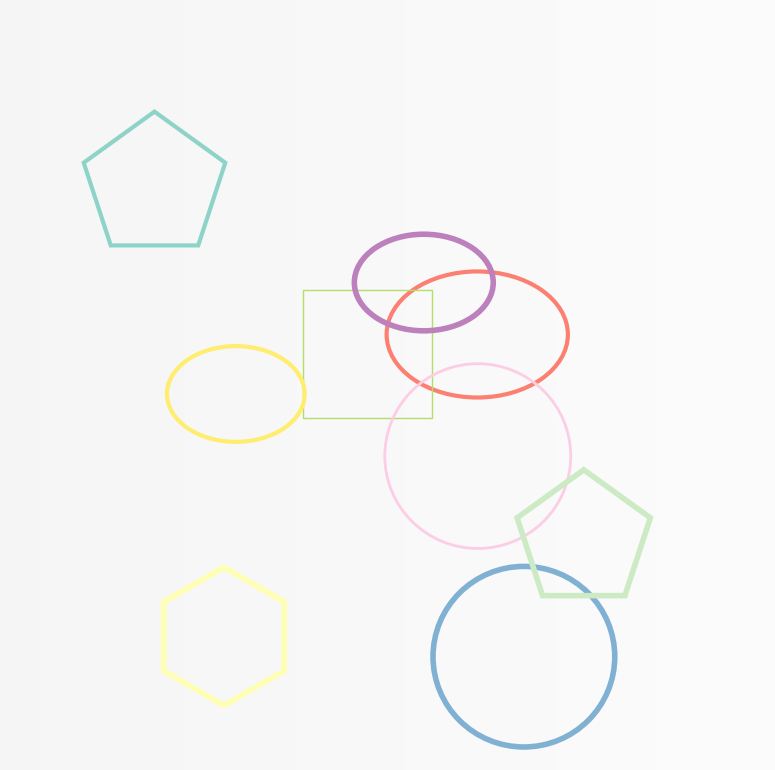[{"shape": "pentagon", "thickness": 1.5, "radius": 0.48, "center": [0.199, 0.759]}, {"shape": "hexagon", "thickness": 2, "radius": 0.45, "center": [0.289, 0.174]}, {"shape": "oval", "thickness": 1.5, "radius": 0.58, "center": [0.616, 0.566]}, {"shape": "circle", "thickness": 2, "radius": 0.59, "center": [0.676, 0.147]}, {"shape": "square", "thickness": 0.5, "radius": 0.42, "center": [0.474, 0.54]}, {"shape": "circle", "thickness": 1, "radius": 0.6, "center": [0.616, 0.408]}, {"shape": "oval", "thickness": 2, "radius": 0.45, "center": [0.547, 0.633]}, {"shape": "pentagon", "thickness": 2, "radius": 0.45, "center": [0.753, 0.3]}, {"shape": "oval", "thickness": 1.5, "radius": 0.44, "center": [0.304, 0.488]}]